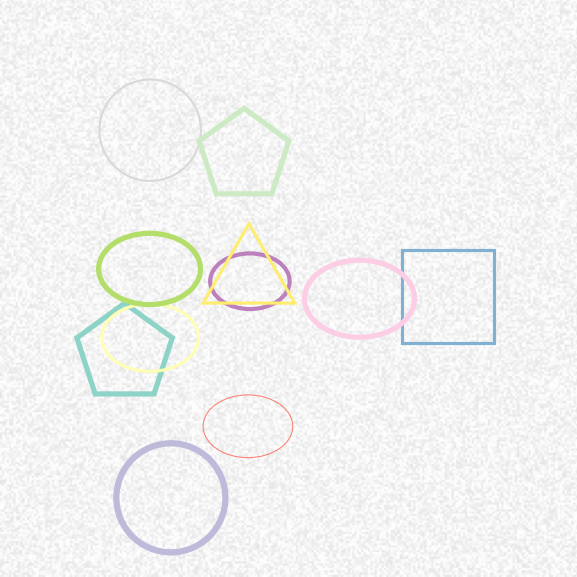[{"shape": "pentagon", "thickness": 2.5, "radius": 0.43, "center": [0.216, 0.387]}, {"shape": "oval", "thickness": 1.5, "radius": 0.42, "center": [0.26, 0.415]}, {"shape": "circle", "thickness": 3, "radius": 0.47, "center": [0.296, 0.137]}, {"shape": "oval", "thickness": 0.5, "radius": 0.39, "center": [0.429, 0.261]}, {"shape": "square", "thickness": 1.5, "radius": 0.4, "center": [0.776, 0.485]}, {"shape": "oval", "thickness": 2.5, "radius": 0.44, "center": [0.259, 0.533]}, {"shape": "oval", "thickness": 2.5, "radius": 0.48, "center": [0.622, 0.482]}, {"shape": "circle", "thickness": 1, "radius": 0.44, "center": [0.26, 0.774]}, {"shape": "oval", "thickness": 2, "radius": 0.34, "center": [0.433, 0.512]}, {"shape": "pentagon", "thickness": 2.5, "radius": 0.41, "center": [0.423, 0.73]}, {"shape": "triangle", "thickness": 1.5, "radius": 0.46, "center": [0.431, 0.52]}]